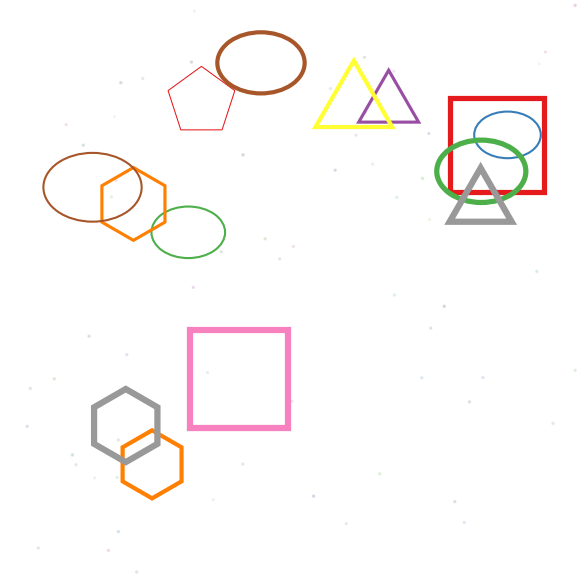[{"shape": "square", "thickness": 2.5, "radius": 0.41, "center": [0.86, 0.748]}, {"shape": "pentagon", "thickness": 0.5, "radius": 0.3, "center": [0.349, 0.823]}, {"shape": "oval", "thickness": 1, "radius": 0.29, "center": [0.879, 0.766]}, {"shape": "oval", "thickness": 1, "radius": 0.32, "center": [0.326, 0.597]}, {"shape": "oval", "thickness": 2.5, "radius": 0.39, "center": [0.833, 0.703]}, {"shape": "triangle", "thickness": 1.5, "radius": 0.3, "center": [0.673, 0.818]}, {"shape": "hexagon", "thickness": 2, "radius": 0.29, "center": [0.263, 0.195]}, {"shape": "hexagon", "thickness": 1.5, "radius": 0.32, "center": [0.231, 0.646]}, {"shape": "triangle", "thickness": 2, "radius": 0.38, "center": [0.613, 0.818]}, {"shape": "oval", "thickness": 1, "radius": 0.43, "center": [0.16, 0.675]}, {"shape": "oval", "thickness": 2, "radius": 0.38, "center": [0.452, 0.89]}, {"shape": "square", "thickness": 3, "radius": 0.43, "center": [0.414, 0.343]}, {"shape": "triangle", "thickness": 3, "radius": 0.31, "center": [0.832, 0.646]}, {"shape": "hexagon", "thickness": 3, "radius": 0.32, "center": [0.218, 0.262]}]